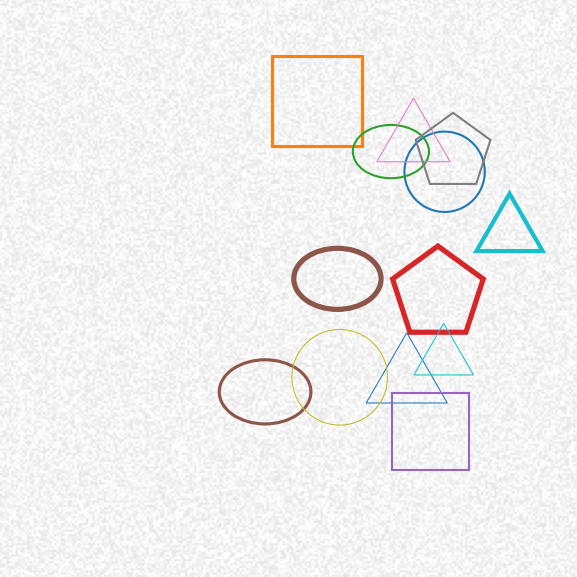[{"shape": "circle", "thickness": 1, "radius": 0.35, "center": [0.77, 0.702]}, {"shape": "triangle", "thickness": 0.5, "radius": 0.41, "center": [0.704, 0.342]}, {"shape": "square", "thickness": 1.5, "radius": 0.39, "center": [0.549, 0.824]}, {"shape": "oval", "thickness": 1, "radius": 0.33, "center": [0.677, 0.737]}, {"shape": "pentagon", "thickness": 2.5, "radius": 0.41, "center": [0.758, 0.491]}, {"shape": "square", "thickness": 1, "radius": 0.33, "center": [0.745, 0.253]}, {"shape": "oval", "thickness": 1.5, "radius": 0.4, "center": [0.459, 0.321]}, {"shape": "oval", "thickness": 2.5, "radius": 0.38, "center": [0.584, 0.516]}, {"shape": "triangle", "thickness": 0.5, "radius": 0.37, "center": [0.716, 0.756]}, {"shape": "pentagon", "thickness": 1, "radius": 0.34, "center": [0.785, 0.736]}, {"shape": "circle", "thickness": 0.5, "radius": 0.41, "center": [0.588, 0.346]}, {"shape": "triangle", "thickness": 0.5, "radius": 0.3, "center": [0.768, 0.38]}, {"shape": "triangle", "thickness": 2, "radius": 0.33, "center": [0.882, 0.598]}]